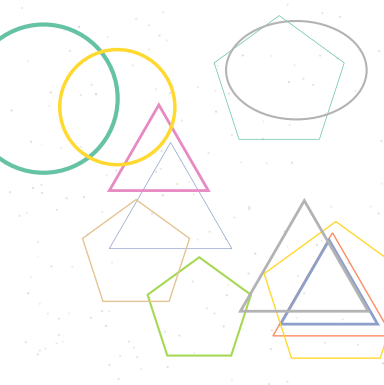[{"shape": "pentagon", "thickness": 0.5, "radius": 0.89, "center": [0.725, 0.782]}, {"shape": "circle", "thickness": 3, "radius": 0.96, "center": [0.113, 0.744]}, {"shape": "triangle", "thickness": 1, "radius": 0.89, "center": [0.864, 0.217]}, {"shape": "triangle", "thickness": 2, "radius": 0.73, "center": [0.855, 0.231]}, {"shape": "triangle", "thickness": 0.5, "radius": 0.92, "center": [0.443, 0.446]}, {"shape": "triangle", "thickness": 2, "radius": 0.74, "center": [0.413, 0.579]}, {"shape": "pentagon", "thickness": 1.5, "radius": 0.71, "center": [0.518, 0.191]}, {"shape": "pentagon", "thickness": 1, "radius": 0.98, "center": [0.872, 0.228]}, {"shape": "circle", "thickness": 2.5, "radius": 0.75, "center": [0.305, 0.722]}, {"shape": "pentagon", "thickness": 1, "radius": 0.73, "center": [0.353, 0.335]}, {"shape": "oval", "thickness": 1.5, "radius": 0.91, "center": [0.77, 0.818]}, {"shape": "triangle", "thickness": 2, "radius": 0.96, "center": [0.79, 0.287]}]